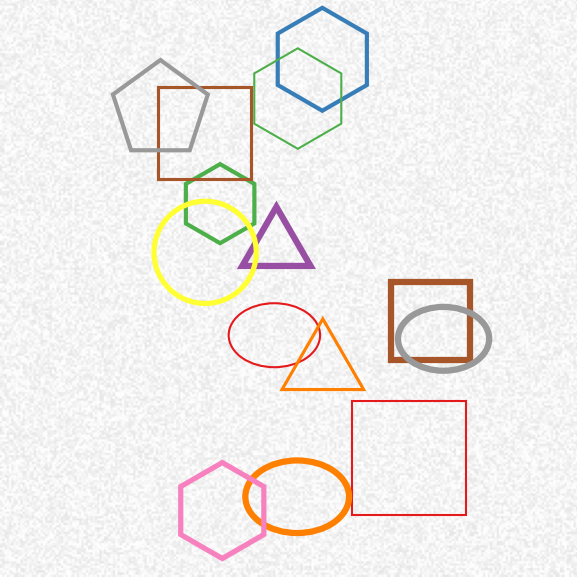[{"shape": "square", "thickness": 1, "radius": 0.49, "center": [0.708, 0.207]}, {"shape": "oval", "thickness": 1, "radius": 0.4, "center": [0.475, 0.419]}, {"shape": "hexagon", "thickness": 2, "radius": 0.45, "center": [0.558, 0.896]}, {"shape": "hexagon", "thickness": 2, "radius": 0.34, "center": [0.381, 0.646]}, {"shape": "hexagon", "thickness": 1, "radius": 0.43, "center": [0.516, 0.828]}, {"shape": "triangle", "thickness": 3, "radius": 0.34, "center": [0.479, 0.573]}, {"shape": "oval", "thickness": 3, "radius": 0.45, "center": [0.515, 0.139]}, {"shape": "triangle", "thickness": 1.5, "radius": 0.41, "center": [0.559, 0.365]}, {"shape": "circle", "thickness": 2.5, "radius": 0.44, "center": [0.355, 0.562]}, {"shape": "square", "thickness": 1.5, "radius": 0.4, "center": [0.354, 0.768]}, {"shape": "square", "thickness": 3, "radius": 0.34, "center": [0.745, 0.443]}, {"shape": "hexagon", "thickness": 2.5, "radius": 0.42, "center": [0.385, 0.115]}, {"shape": "oval", "thickness": 3, "radius": 0.39, "center": [0.768, 0.412]}, {"shape": "pentagon", "thickness": 2, "radius": 0.43, "center": [0.278, 0.809]}]